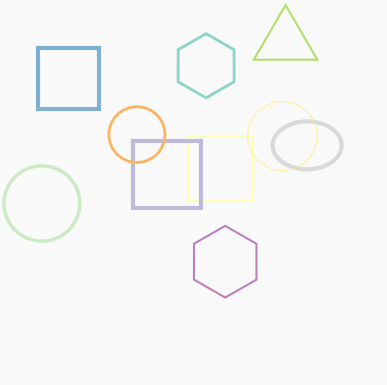[{"shape": "hexagon", "thickness": 2, "radius": 0.42, "center": [0.532, 0.829]}, {"shape": "square", "thickness": 1.5, "radius": 0.42, "center": [0.57, 0.563]}, {"shape": "square", "thickness": 3, "radius": 0.44, "center": [0.431, 0.546]}, {"shape": "square", "thickness": 3, "radius": 0.39, "center": [0.176, 0.795]}, {"shape": "circle", "thickness": 2, "radius": 0.36, "center": [0.353, 0.65]}, {"shape": "triangle", "thickness": 1.5, "radius": 0.47, "center": [0.737, 0.892]}, {"shape": "oval", "thickness": 3, "radius": 0.45, "center": [0.793, 0.622]}, {"shape": "hexagon", "thickness": 1.5, "radius": 0.47, "center": [0.581, 0.32]}, {"shape": "circle", "thickness": 2.5, "radius": 0.49, "center": [0.108, 0.472]}, {"shape": "circle", "thickness": 0.5, "radius": 0.45, "center": [0.729, 0.647]}]